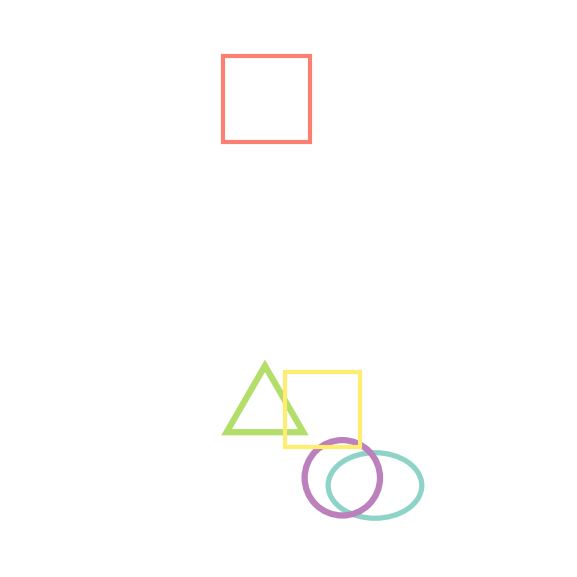[{"shape": "oval", "thickness": 2.5, "radius": 0.41, "center": [0.649, 0.158]}, {"shape": "square", "thickness": 2, "radius": 0.37, "center": [0.462, 0.828]}, {"shape": "triangle", "thickness": 3, "radius": 0.38, "center": [0.459, 0.289]}, {"shape": "circle", "thickness": 3, "radius": 0.33, "center": [0.593, 0.172]}, {"shape": "square", "thickness": 2, "radius": 0.32, "center": [0.559, 0.29]}]